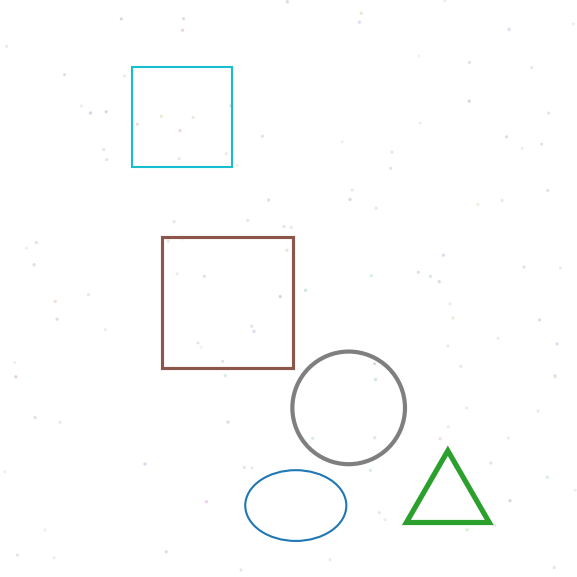[{"shape": "oval", "thickness": 1, "radius": 0.44, "center": [0.512, 0.124]}, {"shape": "triangle", "thickness": 2.5, "radius": 0.41, "center": [0.775, 0.136]}, {"shape": "square", "thickness": 1.5, "radius": 0.57, "center": [0.394, 0.475]}, {"shape": "circle", "thickness": 2, "radius": 0.49, "center": [0.604, 0.293]}, {"shape": "square", "thickness": 1, "radius": 0.43, "center": [0.315, 0.796]}]